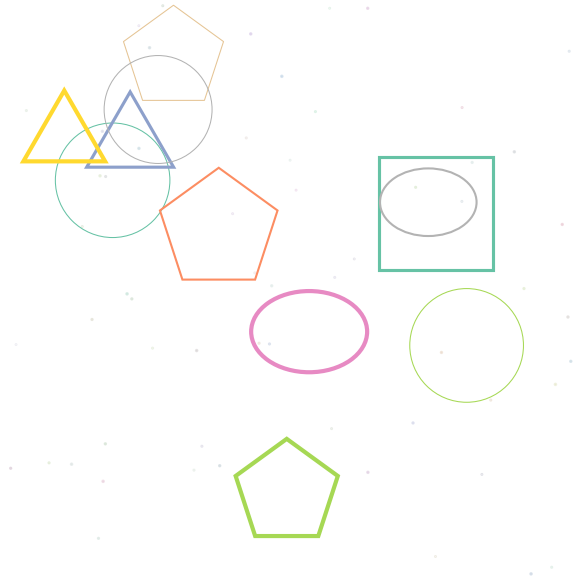[{"shape": "square", "thickness": 1.5, "radius": 0.49, "center": [0.755, 0.629]}, {"shape": "circle", "thickness": 0.5, "radius": 0.5, "center": [0.195, 0.687]}, {"shape": "pentagon", "thickness": 1, "radius": 0.54, "center": [0.379, 0.602]}, {"shape": "triangle", "thickness": 1.5, "radius": 0.43, "center": [0.225, 0.753]}, {"shape": "oval", "thickness": 2, "radius": 0.5, "center": [0.535, 0.425]}, {"shape": "pentagon", "thickness": 2, "radius": 0.47, "center": [0.496, 0.146]}, {"shape": "circle", "thickness": 0.5, "radius": 0.49, "center": [0.808, 0.401]}, {"shape": "triangle", "thickness": 2, "radius": 0.41, "center": [0.111, 0.761]}, {"shape": "pentagon", "thickness": 0.5, "radius": 0.46, "center": [0.3, 0.899]}, {"shape": "oval", "thickness": 1, "radius": 0.42, "center": [0.742, 0.649]}, {"shape": "circle", "thickness": 0.5, "radius": 0.47, "center": [0.274, 0.81]}]